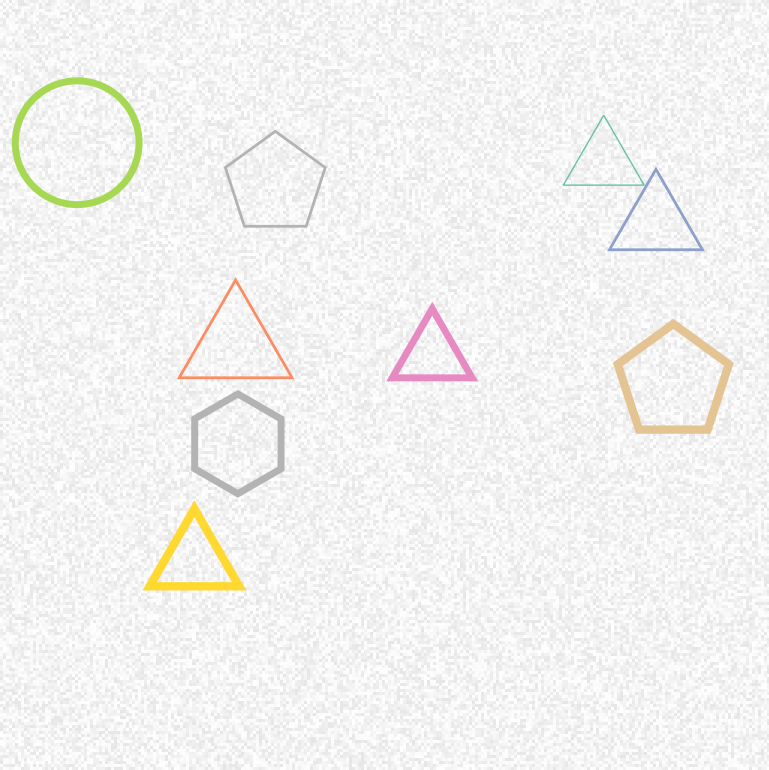[{"shape": "triangle", "thickness": 0.5, "radius": 0.3, "center": [0.784, 0.79]}, {"shape": "triangle", "thickness": 1, "radius": 0.42, "center": [0.306, 0.552]}, {"shape": "triangle", "thickness": 1, "radius": 0.35, "center": [0.852, 0.711]}, {"shape": "triangle", "thickness": 2.5, "radius": 0.3, "center": [0.561, 0.539]}, {"shape": "circle", "thickness": 2.5, "radius": 0.4, "center": [0.1, 0.815]}, {"shape": "triangle", "thickness": 3, "radius": 0.34, "center": [0.252, 0.272]}, {"shape": "pentagon", "thickness": 3, "radius": 0.38, "center": [0.874, 0.503]}, {"shape": "hexagon", "thickness": 2.5, "radius": 0.32, "center": [0.309, 0.424]}, {"shape": "pentagon", "thickness": 1, "radius": 0.34, "center": [0.358, 0.761]}]